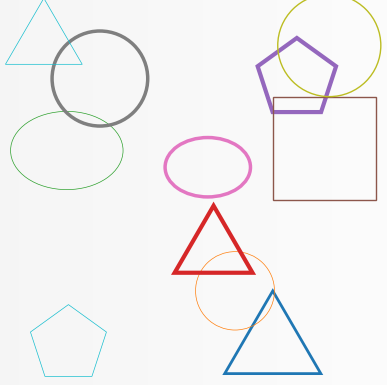[{"shape": "triangle", "thickness": 2, "radius": 0.72, "center": [0.704, 0.101]}, {"shape": "circle", "thickness": 0.5, "radius": 0.51, "center": [0.606, 0.245]}, {"shape": "oval", "thickness": 0.5, "radius": 0.73, "center": [0.172, 0.609]}, {"shape": "triangle", "thickness": 3, "radius": 0.58, "center": [0.551, 0.35]}, {"shape": "pentagon", "thickness": 3, "radius": 0.53, "center": [0.766, 0.795]}, {"shape": "square", "thickness": 1, "radius": 0.67, "center": [0.837, 0.613]}, {"shape": "oval", "thickness": 2.5, "radius": 0.55, "center": [0.536, 0.566]}, {"shape": "circle", "thickness": 2.5, "radius": 0.62, "center": [0.258, 0.796]}, {"shape": "circle", "thickness": 1, "radius": 0.67, "center": [0.85, 0.882]}, {"shape": "pentagon", "thickness": 0.5, "radius": 0.52, "center": [0.177, 0.106]}, {"shape": "triangle", "thickness": 0.5, "radius": 0.57, "center": [0.113, 0.89]}]